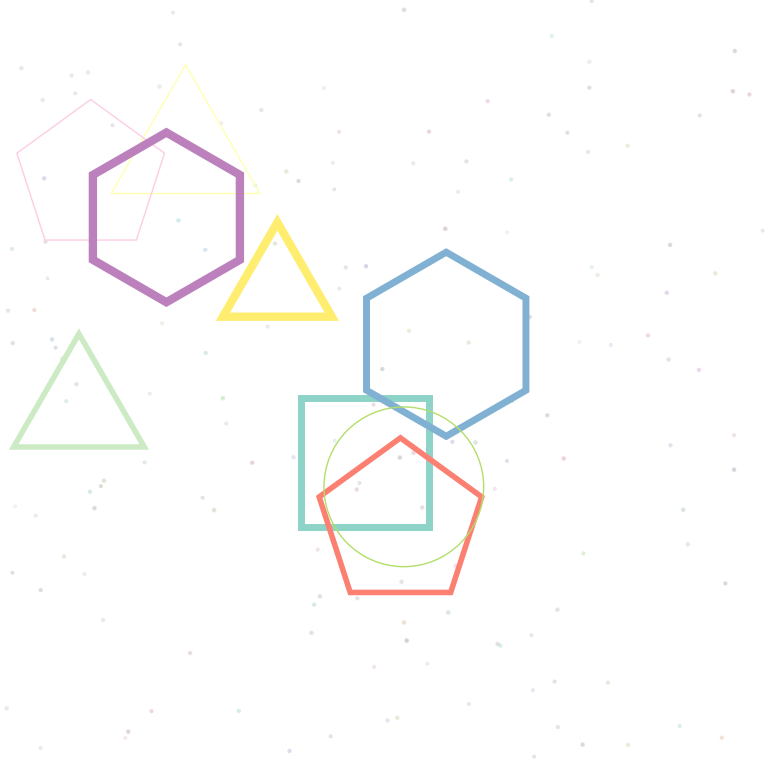[{"shape": "square", "thickness": 2.5, "radius": 0.42, "center": [0.474, 0.399]}, {"shape": "triangle", "thickness": 0.5, "radius": 0.56, "center": [0.241, 0.804]}, {"shape": "pentagon", "thickness": 2, "radius": 0.55, "center": [0.52, 0.32]}, {"shape": "hexagon", "thickness": 2.5, "radius": 0.6, "center": [0.58, 0.553]}, {"shape": "circle", "thickness": 0.5, "radius": 0.52, "center": [0.524, 0.368]}, {"shape": "pentagon", "thickness": 0.5, "radius": 0.5, "center": [0.118, 0.77]}, {"shape": "hexagon", "thickness": 3, "radius": 0.55, "center": [0.216, 0.718]}, {"shape": "triangle", "thickness": 2, "radius": 0.49, "center": [0.103, 0.468]}, {"shape": "triangle", "thickness": 3, "radius": 0.41, "center": [0.36, 0.63]}]